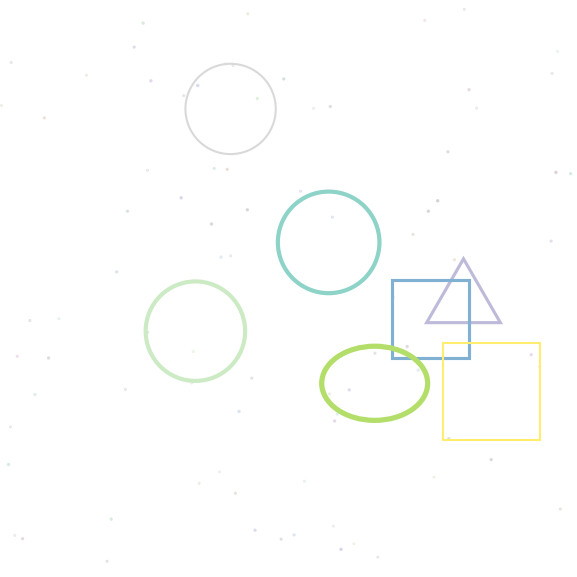[{"shape": "circle", "thickness": 2, "radius": 0.44, "center": [0.569, 0.579]}, {"shape": "triangle", "thickness": 1.5, "radius": 0.37, "center": [0.803, 0.477]}, {"shape": "square", "thickness": 1.5, "radius": 0.34, "center": [0.746, 0.447]}, {"shape": "oval", "thickness": 2.5, "radius": 0.46, "center": [0.649, 0.335]}, {"shape": "circle", "thickness": 1, "radius": 0.39, "center": [0.399, 0.81]}, {"shape": "circle", "thickness": 2, "radius": 0.43, "center": [0.338, 0.426]}, {"shape": "square", "thickness": 1, "radius": 0.42, "center": [0.851, 0.321]}]